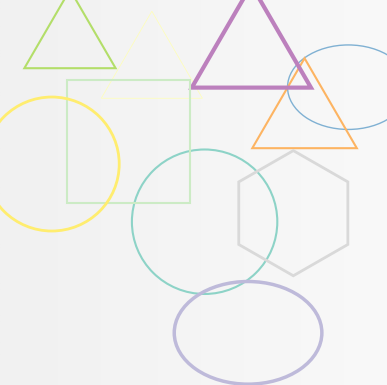[{"shape": "circle", "thickness": 1.5, "radius": 0.94, "center": [0.528, 0.424]}, {"shape": "triangle", "thickness": 0.5, "radius": 0.75, "center": [0.392, 0.82]}, {"shape": "oval", "thickness": 2.5, "radius": 0.95, "center": [0.64, 0.135]}, {"shape": "oval", "thickness": 1, "radius": 0.78, "center": [0.899, 0.774]}, {"shape": "triangle", "thickness": 1.5, "radius": 0.78, "center": [0.786, 0.693]}, {"shape": "triangle", "thickness": 1.5, "radius": 0.68, "center": [0.181, 0.891]}, {"shape": "hexagon", "thickness": 2, "radius": 0.81, "center": [0.757, 0.446]}, {"shape": "triangle", "thickness": 3, "radius": 0.89, "center": [0.649, 0.861]}, {"shape": "square", "thickness": 1.5, "radius": 0.8, "center": [0.331, 0.632]}, {"shape": "circle", "thickness": 2, "radius": 0.87, "center": [0.134, 0.574]}]